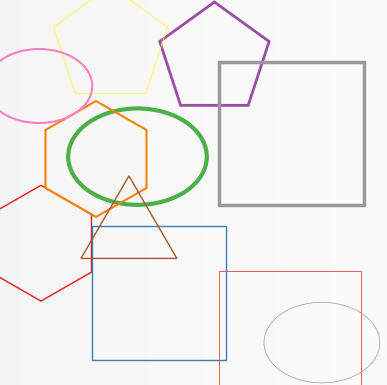[{"shape": "hexagon", "thickness": 1, "radius": 0.75, "center": [0.106, 0.368]}, {"shape": "square", "thickness": 0.5, "radius": 0.92, "center": [0.748, 0.113]}, {"shape": "square", "thickness": 1, "radius": 0.87, "center": [0.41, 0.239]}, {"shape": "oval", "thickness": 3, "radius": 0.89, "center": [0.355, 0.593]}, {"shape": "pentagon", "thickness": 2, "radius": 0.74, "center": [0.553, 0.846]}, {"shape": "hexagon", "thickness": 1.5, "radius": 0.75, "center": [0.248, 0.587]}, {"shape": "pentagon", "thickness": 0.5, "radius": 0.77, "center": [0.285, 0.882]}, {"shape": "triangle", "thickness": 1, "radius": 0.71, "center": [0.333, 0.4]}, {"shape": "oval", "thickness": 1.5, "radius": 0.69, "center": [0.101, 0.777]}, {"shape": "square", "thickness": 2.5, "radius": 0.93, "center": [0.752, 0.653]}, {"shape": "oval", "thickness": 0.5, "radius": 0.75, "center": [0.831, 0.11]}]